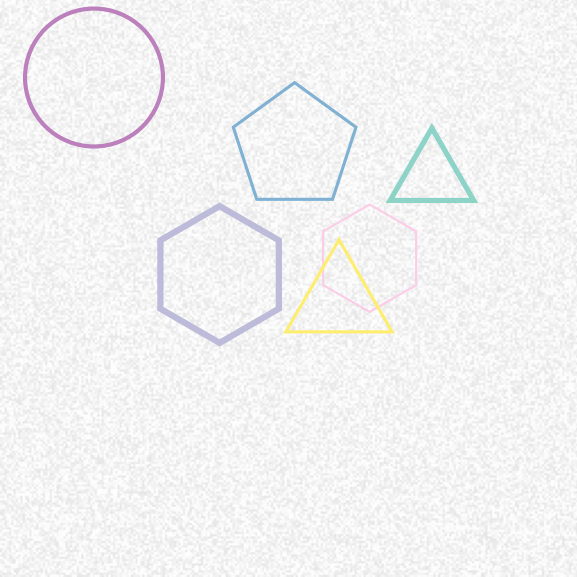[{"shape": "triangle", "thickness": 2.5, "radius": 0.42, "center": [0.748, 0.694]}, {"shape": "hexagon", "thickness": 3, "radius": 0.59, "center": [0.38, 0.524]}, {"shape": "pentagon", "thickness": 1.5, "radius": 0.56, "center": [0.51, 0.744]}, {"shape": "hexagon", "thickness": 1, "radius": 0.47, "center": [0.64, 0.552]}, {"shape": "circle", "thickness": 2, "radius": 0.6, "center": [0.163, 0.865]}, {"shape": "triangle", "thickness": 1.5, "radius": 0.53, "center": [0.587, 0.478]}]